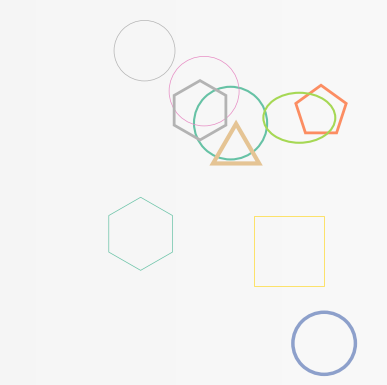[{"shape": "circle", "thickness": 1.5, "radius": 0.47, "center": [0.595, 0.68]}, {"shape": "hexagon", "thickness": 0.5, "radius": 0.47, "center": [0.363, 0.393]}, {"shape": "pentagon", "thickness": 2, "radius": 0.34, "center": [0.828, 0.71]}, {"shape": "circle", "thickness": 2.5, "radius": 0.4, "center": [0.836, 0.108]}, {"shape": "circle", "thickness": 0.5, "radius": 0.45, "center": [0.527, 0.763]}, {"shape": "oval", "thickness": 1.5, "radius": 0.46, "center": [0.772, 0.694]}, {"shape": "square", "thickness": 0.5, "radius": 0.45, "center": [0.746, 0.349]}, {"shape": "triangle", "thickness": 3, "radius": 0.34, "center": [0.609, 0.61]}, {"shape": "hexagon", "thickness": 2, "radius": 0.39, "center": [0.516, 0.714]}, {"shape": "circle", "thickness": 0.5, "radius": 0.39, "center": [0.373, 0.868]}]